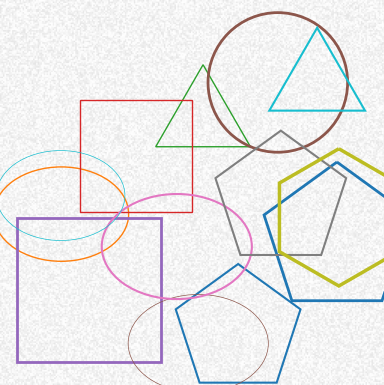[{"shape": "pentagon", "thickness": 2, "radius": 1.0, "center": [0.875, 0.38]}, {"shape": "pentagon", "thickness": 1.5, "radius": 0.85, "center": [0.619, 0.144]}, {"shape": "oval", "thickness": 1, "radius": 0.88, "center": [0.159, 0.444]}, {"shape": "triangle", "thickness": 1, "radius": 0.71, "center": [0.527, 0.69]}, {"shape": "square", "thickness": 1, "radius": 0.73, "center": [0.352, 0.596]}, {"shape": "square", "thickness": 2, "radius": 0.93, "center": [0.231, 0.246]}, {"shape": "oval", "thickness": 0.5, "radius": 0.91, "center": [0.515, 0.108]}, {"shape": "circle", "thickness": 2, "radius": 0.91, "center": [0.722, 0.786]}, {"shape": "oval", "thickness": 1.5, "radius": 0.97, "center": [0.459, 0.36]}, {"shape": "pentagon", "thickness": 1.5, "radius": 0.89, "center": [0.729, 0.482]}, {"shape": "hexagon", "thickness": 2.5, "radius": 0.89, "center": [0.88, 0.435]}, {"shape": "triangle", "thickness": 1.5, "radius": 0.72, "center": [0.824, 0.784]}, {"shape": "oval", "thickness": 0.5, "radius": 0.83, "center": [0.158, 0.492]}]